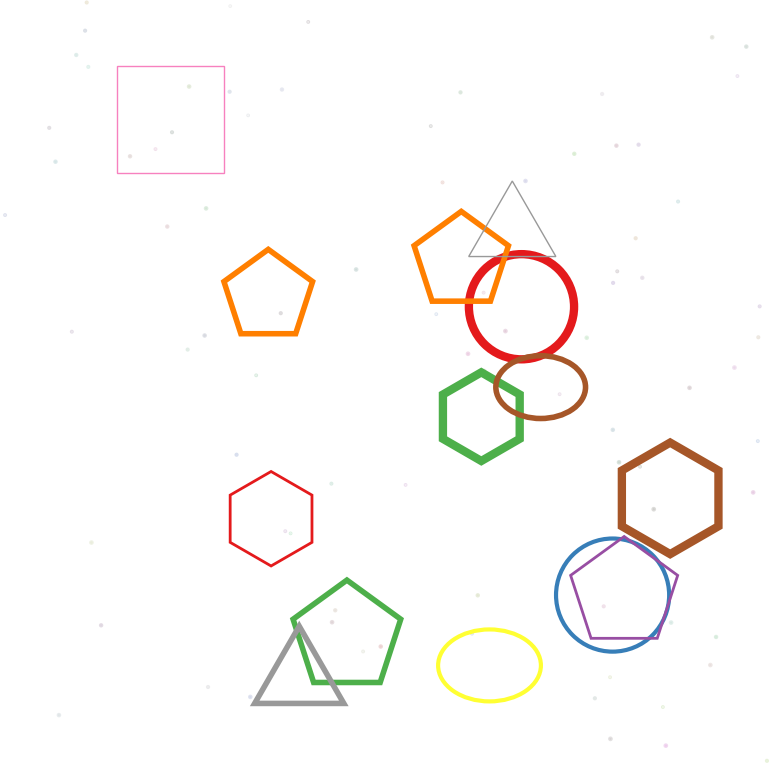[{"shape": "hexagon", "thickness": 1, "radius": 0.31, "center": [0.352, 0.326]}, {"shape": "circle", "thickness": 3, "radius": 0.34, "center": [0.677, 0.602]}, {"shape": "circle", "thickness": 1.5, "radius": 0.37, "center": [0.796, 0.227]}, {"shape": "pentagon", "thickness": 2, "radius": 0.37, "center": [0.451, 0.173]}, {"shape": "hexagon", "thickness": 3, "radius": 0.29, "center": [0.625, 0.459]}, {"shape": "pentagon", "thickness": 1, "radius": 0.37, "center": [0.811, 0.23]}, {"shape": "pentagon", "thickness": 2, "radius": 0.3, "center": [0.348, 0.616]}, {"shape": "pentagon", "thickness": 2, "radius": 0.32, "center": [0.599, 0.661]}, {"shape": "oval", "thickness": 1.5, "radius": 0.33, "center": [0.636, 0.136]}, {"shape": "oval", "thickness": 2, "radius": 0.29, "center": [0.702, 0.497]}, {"shape": "hexagon", "thickness": 3, "radius": 0.36, "center": [0.87, 0.353]}, {"shape": "square", "thickness": 0.5, "radius": 0.35, "center": [0.221, 0.845]}, {"shape": "triangle", "thickness": 2, "radius": 0.33, "center": [0.389, 0.12]}, {"shape": "triangle", "thickness": 0.5, "radius": 0.33, "center": [0.665, 0.7]}]